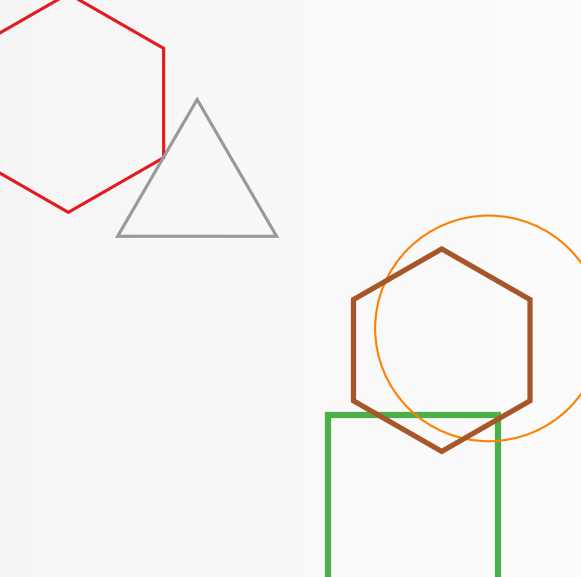[{"shape": "hexagon", "thickness": 1.5, "radius": 0.95, "center": [0.118, 0.821]}, {"shape": "square", "thickness": 3, "radius": 0.73, "center": [0.711, 0.133]}, {"shape": "circle", "thickness": 1, "radius": 0.98, "center": [0.841, 0.43]}, {"shape": "hexagon", "thickness": 2.5, "radius": 0.88, "center": [0.76, 0.393]}, {"shape": "triangle", "thickness": 1.5, "radius": 0.79, "center": [0.339, 0.669]}]